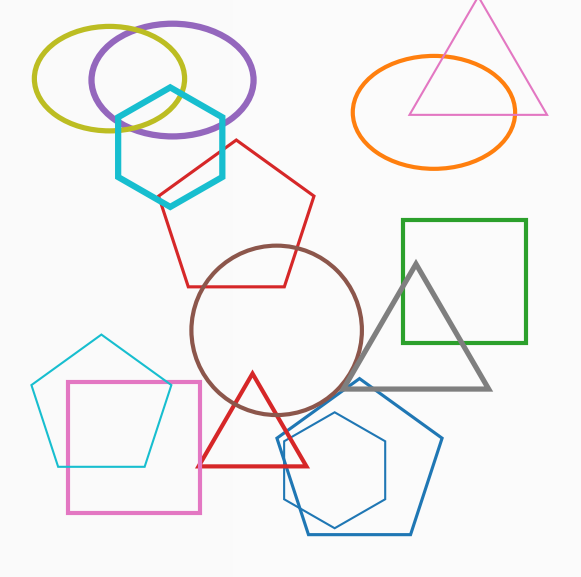[{"shape": "hexagon", "thickness": 1, "radius": 0.5, "center": [0.576, 0.185]}, {"shape": "pentagon", "thickness": 1.5, "radius": 0.75, "center": [0.619, 0.194]}, {"shape": "oval", "thickness": 2, "radius": 0.7, "center": [0.747, 0.805]}, {"shape": "square", "thickness": 2, "radius": 0.53, "center": [0.799, 0.512]}, {"shape": "pentagon", "thickness": 1.5, "radius": 0.7, "center": [0.407, 0.616]}, {"shape": "triangle", "thickness": 2, "radius": 0.54, "center": [0.434, 0.245]}, {"shape": "oval", "thickness": 3, "radius": 0.7, "center": [0.297, 0.86]}, {"shape": "circle", "thickness": 2, "radius": 0.73, "center": [0.476, 0.427]}, {"shape": "triangle", "thickness": 1, "radius": 0.68, "center": [0.823, 0.869]}, {"shape": "square", "thickness": 2, "radius": 0.57, "center": [0.23, 0.224]}, {"shape": "triangle", "thickness": 2.5, "radius": 0.72, "center": [0.716, 0.398]}, {"shape": "oval", "thickness": 2.5, "radius": 0.65, "center": [0.188, 0.863]}, {"shape": "hexagon", "thickness": 3, "radius": 0.52, "center": [0.293, 0.744]}, {"shape": "pentagon", "thickness": 1, "radius": 0.63, "center": [0.174, 0.293]}]